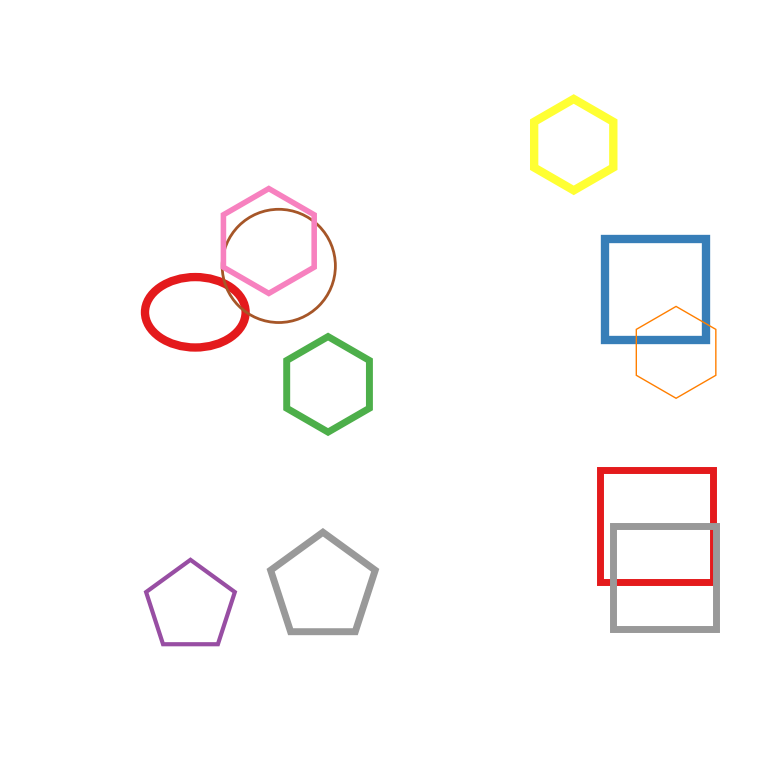[{"shape": "square", "thickness": 2.5, "radius": 0.37, "center": [0.853, 0.317]}, {"shape": "oval", "thickness": 3, "radius": 0.33, "center": [0.254, 0.594]}, {"shape": "square", "thickness": 3, "radius": 0.33, "center": [0.852, 0.624]}, {"shape": "hexagon", "thickness": 2.5, "radius": 0.31, "center": [0.426, 0.501]}, {"shape": "pentagon", "thickness": 1.5, "radius": 0.3, "center": [0.247, 0.212]}, {"shape": "hexagon", "thickness": 0.5, "radius": 0.3, "center": [0.878, 0.542]}, {"shape": "hexagon", "thickness": 3, "radius": 0.3, "center": [0.745, 0.812]}, {"shape": "circle", "thickness": 1, "radius": 0.37, "center": [0.362, 0.655]}, {"shape": "hexagon", "thickness": 2, "radius": 0.34, "center": [0.349, 0.687]}, {"shape": "square", "thickness": 2.5, "radius": 0.34, "center": [0.863, 0.25]}, {"shape": "pentagon", "thickness": 2.5, "radius": 0.36, "center": [0.419, 0.237]}]